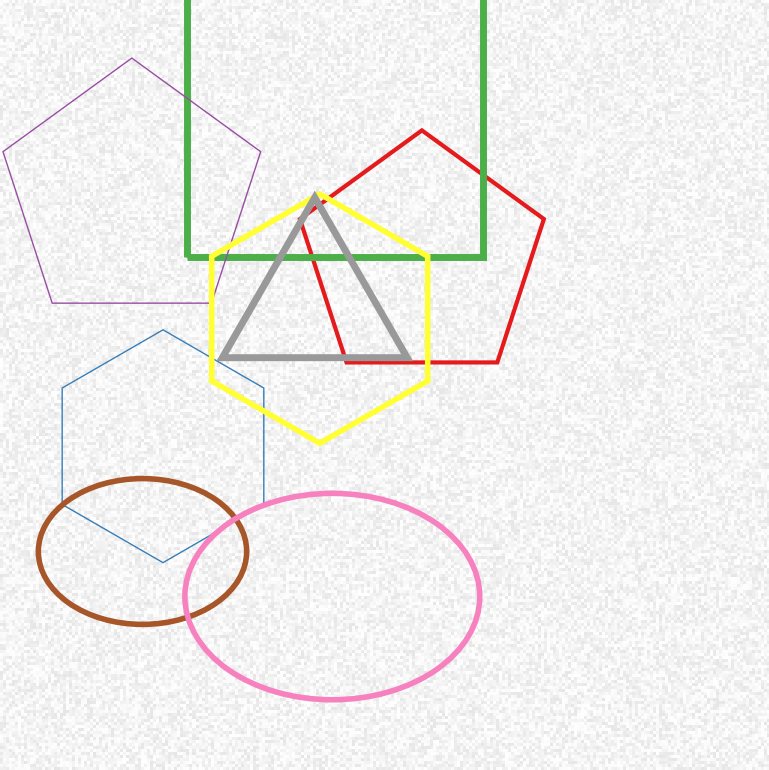[{"shape": "pentagon", "thickness": 1.5, "radius": 0.83, "center": [0.548, 0.664]}, {"shape": "hexagon", "thickness": 0.5, "radius": 0.76, "center": [0.212, 0.42]}, {"shape": "square", "thickness": 2.5, "radius": 0.96, "center": [0.435, 0.858]}, {"shape": "pentagon", "thickness": 0.5, "radius": 0.88, "center": [0.171, 0.749]}, {"shape": "hexagon", "thickness": 2, "radius": 0.81, "center": [0.415, 0.586]}, {"shape": "oval", "thickness": 2, "radius": 0.68, "center": [0.185, 0.284]}, {"shape": "oval", "thickness": 2, "radius": 0.96, "center": [0.432, 0.225]}, {"shape": "triangle", "thickness": 2.5, "radius": 0.69, "center": [0.409, 0.605]}]